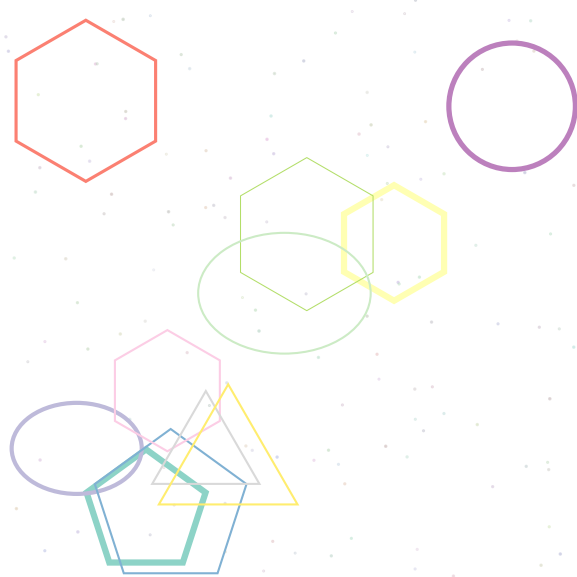[{"shape": "pentagon", "thickness": 3, "radius": 0.54, "center": [0.253, 0.113]}, {"shape": "hexagon", "thickness": 3, "radius": 0.5, "center": [0.682, 0.578]}, {"shape": "oval", "thickness": 2, "radius": 0.56, "center": [0.133, 0.223]}, {"shape": "hexagon", "thickness": 1.5, "radius": 0.7, "center": [0.149, 0.825]}, {"shape": "pentagon", "thickness": 1, "radius": 0.69, "center": [0.296, 0.118]}, {"shape": "hexagon", "thickness": 0.5, "radius": 0.66, "center": [0.531, 0.594]}, {"shape": "hexagon", "thickness": 1, "radius": 0.52, "center": [0.29, 0.323]}, {"shape": "triangle", "thickness": 1, "radius": 0.54, "center": [0.356, 0.215]}, {"shape": "circle", "thickness": 2.5, "radius": 0.55, "center": [0.887, 0.815]}, {"shape": "oval", "thickness": 1, "radius": 0.75, "center": [0.493, 0.491]}, {"shape": "triangle", "thickness": 1, "radius": 0.69, "center": [0.395, 0.195]}]